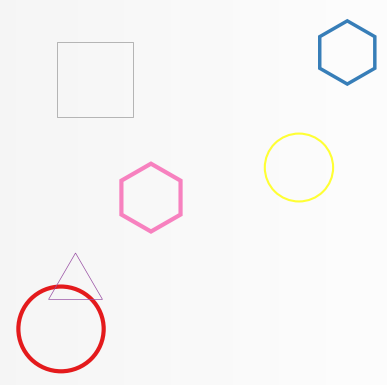[{"shape": "circle", "thickness": 3, "radius": 0.55, "center": [0.157, 0.146]}, {"shape": "hexagon", "thickness": 2.5, "radius": 0.41, "center": [0.896, 0.864]}, {"shape": "triangle", "thickness": 0.5, "radius": 0.4, "center": [0.195, 0.263]}, {"shape": "circle", "thickness": 1.5, "radius": 0.44, "center": [0.772, 0.565]}, {"shape": "hexagon", "thickness": 3, "radius": 0.44, "center": [0.39, 0.487]}, {"shape": "square", "thickness": 0.5, "radius": 0.49, "center": [0.246, 0.793]}]